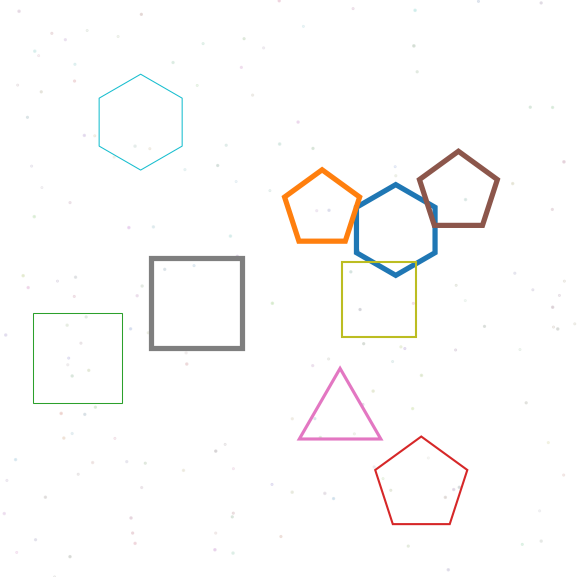[{"shape": "hexagon", "thickness": 2.5, "radius": 0.39, "center": [0.685, 0.601]}, {"shape": "pentagon", "thickness": 2.5, "radius": 0.34, "center": [0.558, 0.637]}, {"shape": "square", "thickness": 0.5, "radius": 0.39, "center": [0.134, 0.379]}, {"shape": "pentagon", "thickness": 1, "radius": 0.42, "center": [0.729, 0.159]}, {"shape": "pentagon", "thickness": 2.5, "radius": 0.35, "center": [0.794, 0.666]}, {"shape": "triangle", "thickness": 1.5, "radius": 0.41, "center": [0.589, 0.28]}, {"shape": "square", "thickness": 2.5, "radius": 0.39, "center": [0.34, 0.474]}, {"shape": "square", "thickness": 1, "radius": 0.32, "center": [0.656, 0.48]}, {"shape": "hexagon", "thickness": 0.5, "radius": 0.42, "center": [0.244, 0.788]}]